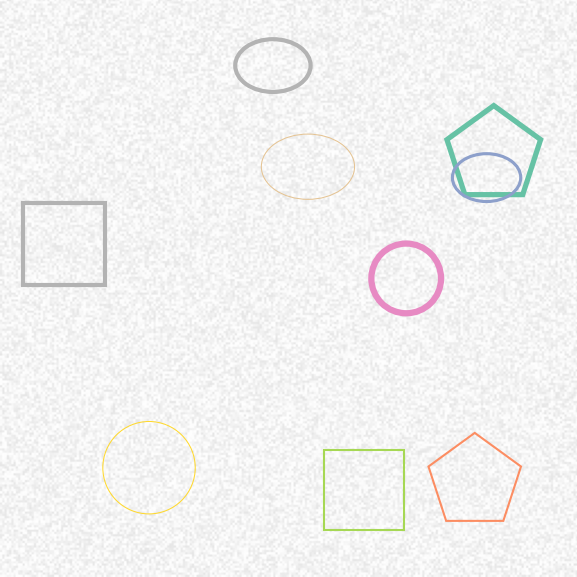[{"shape": "pentagon", "thickness": 2.5, "radius": 0.43, "center": [0.855, 0.731]}, {"shape": "pentagon", "thickness": 1, "radius": 0.42, "center": [0.822, 0.165]}, {"shape": "oval", "thickness": 1.5, "radius": 0.3, "center": [0.843, 0.692]}, {"shape": "circle", "thickness": 3, "radius": 0.3, "center": [0.703, 0.517]}, {"shape": "square", "thickness": 1, "radius": 0.34, "center": [0.63, 0.151]}, {"shape": "circle", "thickness": 0.5, "radius": 0.4, "center": [0.258, 0.189]}, {"shape": "oval", "thickness": 0.5, "radius": 0.4, "center": [0.533, 0.71]}, {"shape": "square", "thickness": 2, "radius": 0.35, "center": [0.111, 0.577]}, {"shape": "oval", "thickness": 2, "radius": 0.33, "center": [0.473, 0.886]}]